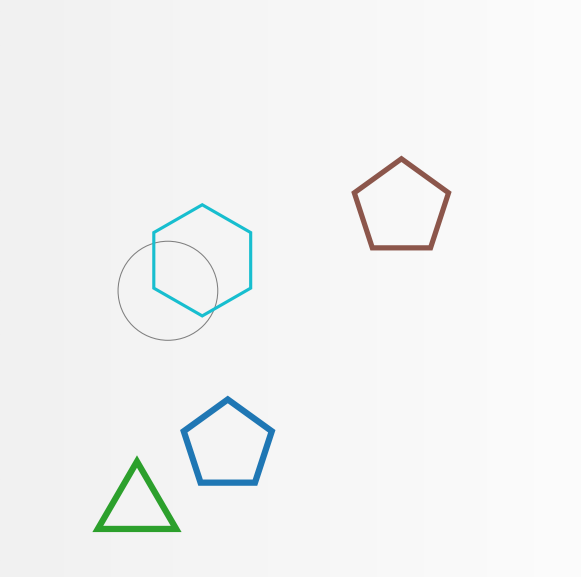[{"shape": "pentagon", "thickness": 3, "radius": 0.4, "center": [0.392, 0.228]}, {"shape": "triangle", "thickness": 3, "radius": 0.39, "center": [0.236, 0.122]}, {"shape": "pentagon", "thickness": 2.5, "radius": 0.43, "center": [0.691, 0.639]}, {"shape": "circle", "thickness": 0.5, "radius": 0.43, "center": [0.289, 0.496]}, {"shape": "hexagon", "thickness": 1.5, "radius": 0.48, "center": [0.348, 0.548]}]